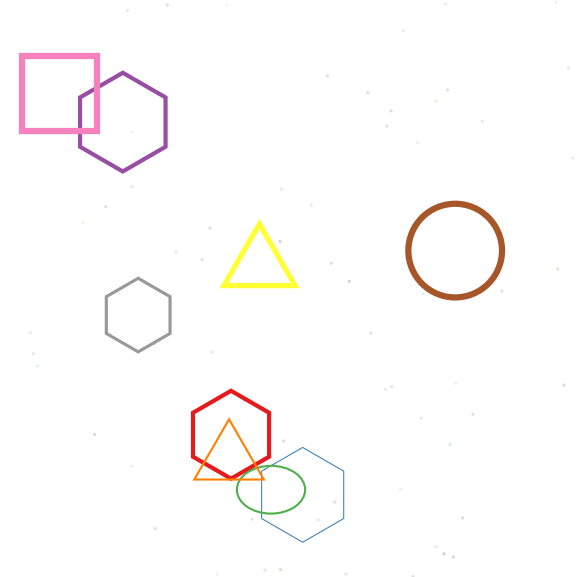[{"shape": "hexagon", "thickness": 2, "radius": 0.38, "center": [0.4, 0.246]}, {"shape": "hexagon", "thickness": 0.5, "radius": 0.41, "center": [0.524, 0.142]}, {"shape": "oval", "thickness": 1, "radius": 0.3, "center": [0.469, 0.151]}, {"shape": "hexagon", "thickness": 2, "radius": 0.43, "center": [0.213, 0.788]}, {"shape": "triangle", "thickness": 1, "radius": 0.35, "center": [0.397, 0.204]}, {"shape": "triangle", "thickness": 2.5, "radius": 0.36, "center": [0.449, 0.54]}, {"shape": "circle", "thickness": 3, "radius": 0.41, "center": [0.788, 0.565]}, {"shape": "square", "thickness": 3, "radius": 0.32, "center": [0.103, 0.838]}, {"shape": "hexagon", "thickness": 1.5, "radius": 0.32, "center": [0.239, 0.454]}]